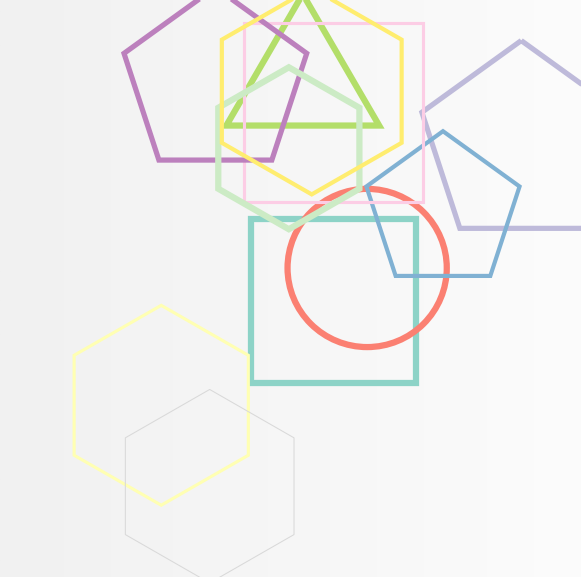[{"shape": "square", "thickness": 3, "radius": 0.71, "center": [0.573, 0.478]}, {"shape": "hexagon", "thickness": 1.5, "radius": 0.87, "center": [0.277, 0.297]}, {"shape": "pentagon", "thickness": 2.5, "radius": 0.9, "center": [0.897, 0.749]}, {"shape": "circle", "thickness": 3, "radius": 0.68, "center": [0.632, 0.535]}, {"shape": "pentagon", "thickness": 2, "radius": 0.69, "center": [0.762, 0.633]}, {"shape": "triangle", "thickness": 3, "radius": 0.76, "center": [0.521, 0.858]}, {"shape": "square", "thickness": 1.5, "radius": 0.77, "center": [0.574, 0.804]}, {"shape": "hexagon", "thickness": 0.5, "radius": 0.84, "center": [0.361, 0.157]}, {"shape": "pentagon", "thickness": 2.5, "radius": 0.83, "center": [0.371, 0.856]}, {"shape": "hexagon", "thickness": 3, "radius": 0.7, "center": [0.497, 0.742]}, {"shape": "hexagon", "thickness": 2, "radius": 0.89, "center": [0.536, 0.841]}]